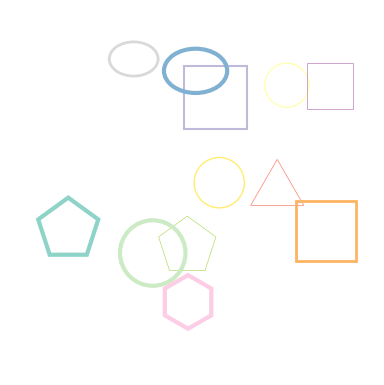[{"shape": "pentagon", "thickness": 3, "radius": 0.41, "center": [0.177, 0.405]}, {"shape": "circle", "thickness": 1, "radius": 0.29, "center": [0.745, 0.779]}, {"shape": "square", "thickness": 1.5, "radius": 0.41, "center": [0.559, 0.746]}, {"shape": "triangle", "thickness": 0.5, "radius": 0.4, "center": [0.72, 0.506]}, {"shape": "oval", "thickness": 3, "radius": 0.41, "center": [0.508, 0.816]}, {"shape": "square", "thickness": 2, "radius": 0.39, "center": [0.846, 0.401]}, {"shape": "pentagon", "thickness": 0.5, "radius": 0.39, "center": [0.486, 0.36]}, {"shape": "hexagon", "thickness": 3, "radius": 0.35, "center": [0.488, 0.216]}, {"shape": "oval", "thickness": 2, "radius": 0.32, "center": [0.347, 0.847]}, {"shape": "square", "thickness": 0.5, "radius": 0.3, "center": [0.858, 0.777]}, {"shape": "circle", "thickness": 3, "radius": 0.43, "center": [0.397, 0.343]}, {"shape": "circle", "thickness": 1, "radius": 0.33, "center": [0.569, 0.525]}]